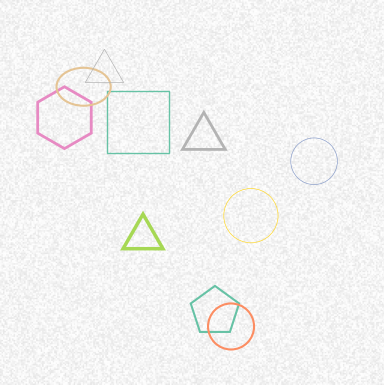[{"shape": "pentagon", "thickness": 1.5, "radius": 0.33, "center": [0.558, 0.191]}, {"shape": "square", "thickness": 1, "radius": 0.4, "center": [0.359, 0.683]}, {"shape": "circle", "thickness": 1.5, "radius": 0.3, "center": [0.6, 0.152]}, {"shape": "circle", "thickness": 0.5, "radius": 0.3, "center": [0.816, 0.581]}, {"shape": "hexagon", "thickness": 2, "radius": 0.4, "center": [0.167, 0.694]}, {"shape": "triangle", "thickness": 2.5, "radius": 0.3, "center": [0.371, 0.384]}, {"shape": "circle", "thickness": 0.5, "radius": 0.35, "center": [0.652, 0.44]}, {"shape": "oval", "thickness": 1.5, "radius": 0.35, "center": [0.217, 0.775]}, {"shape": "triangle", "thickness": 2, "radius": 0.32, "center": [0.529, 0.644]}, {"shape": "triangle", "thickness": 0.5, "radius": 0.29, "center": [0.271, 0.814]}]